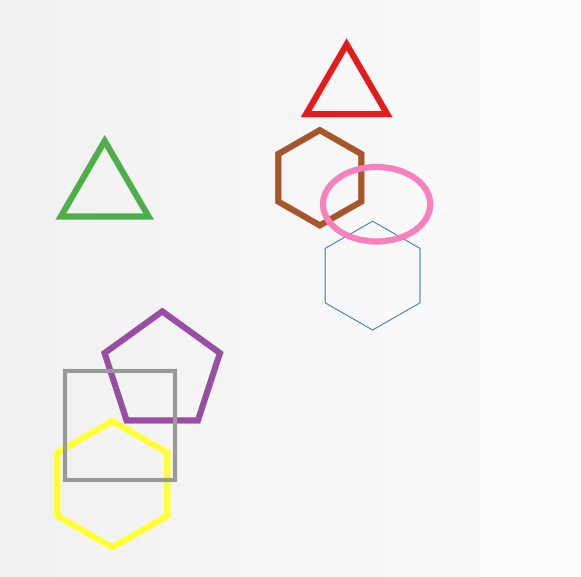[{"shape": "triangle", "thickness": 3, "radius": 0.4, "center": [0.596, 0.842]}, {"shape": "hexagon", "thickness": 0.5, "radius": 0.47, "center": [0.641, 0.522]}, {"shape": "triangle", "thickness": 3, "radius": 0.44, "center": [0.18, 0.668]}, {"shape": "pentagon", "thickness": 3, "radius": 0.52, "center": [0.279, 0.356]}, {"shape": "hexagon", "thickness": 3, "radius": 0.55, "center": [0.193, 0.161]}, {"shape": "hexagon", "thickness": 3, "radius": 0.41, "center": [0.55, 0.691]}, {"shape": "oval", "thickness": 3, "radius": 0.46, "center": [0.648, 0.646]}, {"shape": "square", "thickness": 2, "radius": 0.47, "center": [0.206, 0.262]}]